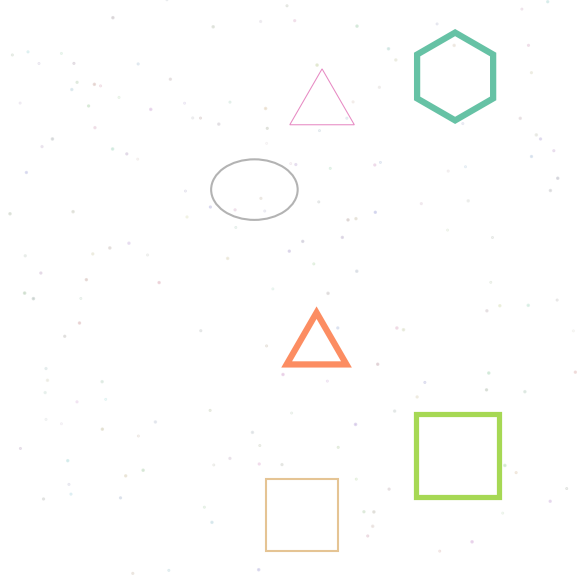[{"shape": "hexagon", "thickness": 3, "radius": 0.38, "center": [0.788, 0.867]}, {"shape": "triangle", "thickness": 3, "radius": 0.3, "center": [0.548, 0.398]}, {"shape": "triangle", "thickness": 0.5, "radius": 0.32, "center": [0.558, 0.815]}, {"shape": "square", "thickness": 2.5, "radius": 0.36, "center": [0.792, 0.21]}, {"shape": "square", "thickness": 1, "radius": 0.31, "center": [0.523, 0.107]}, {"shape": "oval", "thickness": 1, "radius": 0.37, "center": [0.441, 0.671]}]